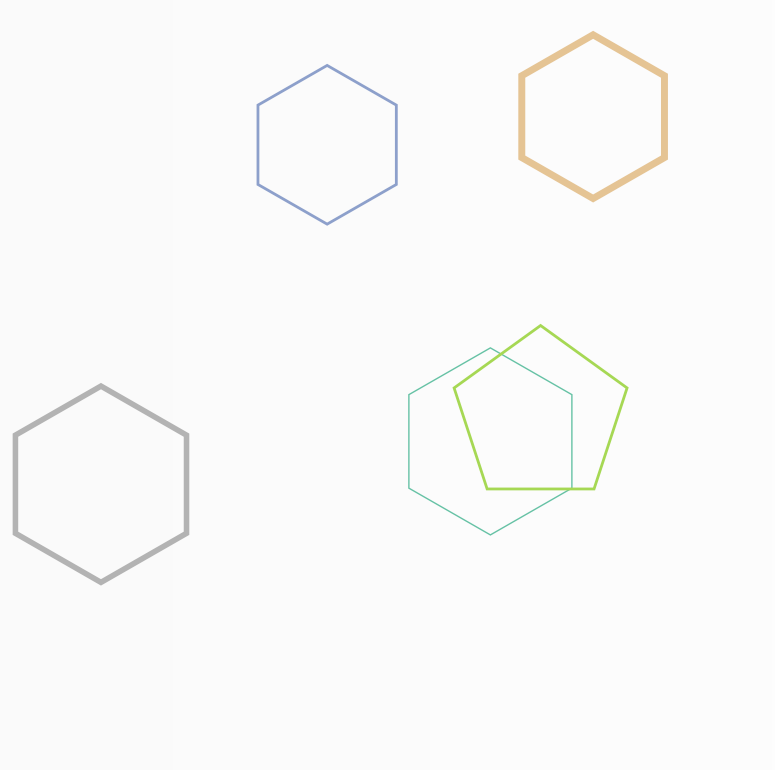[{"shape": "hexagon", "thickness": 0.5, "radius": 0.61, "center": [0.633, 0.427]}, {"shape": "hexagon", "thickness": 1, "radius": 0.52, "center": [0.422, 0.812]}, {"shape": "pentagon", "thickness": 1, "radius": 0.59, "center": [0.698, 0.46]}, {"shape": "hexagon", "thickness": 2.5, "radius": 0.53, "center": [0.765, 0.849]}, {"shape": "hexagon", "thickness": 2, "radius": 0.64, "center": [0.13, 0.371]}]